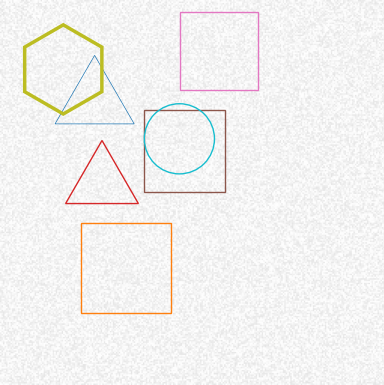[{"shape": "triangle", "thickness": 0.5, "radius": 0.59, "center": [0.246, 0.738]}, {"shape": "square", "thickness": 1, "radius": 0.58, "center": [0.326, 0.305]}, {"shape": "triangle", "thickness": 1, "radius": 0.55, "center": [0.265, 0.526]}, {"shape": "square", "thickness": 1, "radius": 0.53, "center": [0.479, 0.607]}, {"shape": "square", "thickness": 1, "radius": 0.51, "center": [0.568, 0.868]}, {"shape": "hexagon", "thickness": 2.5, "radius": 0.58, "center": [0.164, 0.82]}, {"shape": "circle", "thickness": 1, "radius": 0.46, "center": [0.466, 0.639]}]